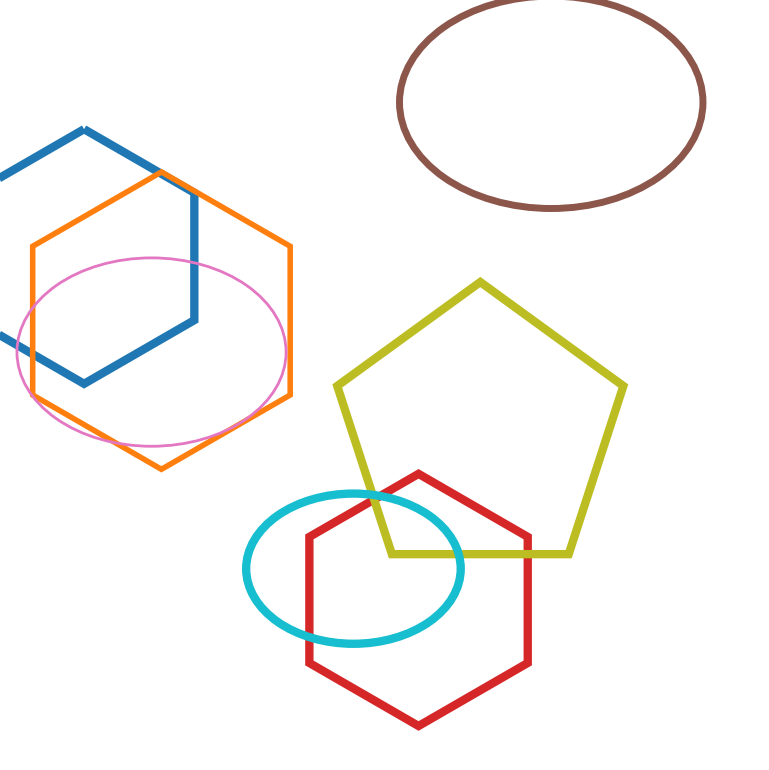[{"shape": "hexagon", "thickness": 3, "radius": 0.83, "center": [0.109, 0.667]}, {"shape": "hexagon", "thickness": 2, "radius": 0.97, "center": [0.21, 0.584]}, {"shape": "hexagon", "thickness": 3, "radius": 0.82, "center": [0.544, 0.221]}, {"shape": "oval", "thickness": 2.5, "radius": 0.99, "center": [0.716, 0.867]}, {"shape": "oval", "thickness": 1, "radius": 0.87, "center": [0.197, 0.543]}, {"shape": "pentagon", "thickness": 3, "radius": 0.98, "center": [0.624, 0.438]}, {"shape": "oval", "thickness": 3, "radius": 0.7, "center": [0.459, 0.261]}]